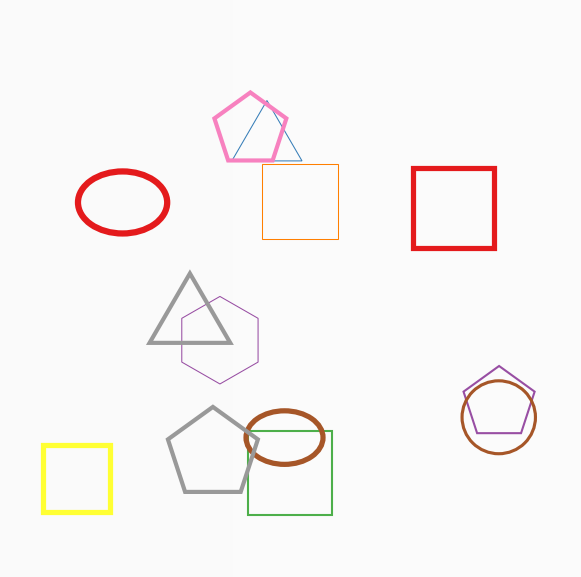[{"shape": "oval", "thickness": 3, "radius": 0.38, "center": [0.211, 0.649]}, {"shape": "square", "thickness": 2.5, "radius": 0.35, "center": [0.78, 0.639]}, {"shape": "triangle", "thickness": 0.5, "radius": 0.35, "center": [0.459, 0.755]}, {"shape": "square", "thickness": 1, "radius": 0.36, "center": [0.499, 0.18]}, {"shape": "pentagon", "thickness": 1, "radius": 0.32, "center": [0.859, 0.301]}, {"shape": "hexagon", "thickness": 0.5, "radius": 0.38, "center": [0.378, 0.41]}, {"shape": "square", "thickness": 0.5, "radius": 0.33, "center": [0.516, 0.65]}, {"shape": "square", "thickness": 2.5, "radius": 0.29, "center": [0.131, 0.17]}, {"shape": "circle", "thickness": 1.5, "radius": 0.32, "center": [0.858, 0.277]}, {"shape": "oval", "thickness": 2.5, "radius": 0.33, "center": [0.489, 0.241]}, {"shape": "pentagon", "thickness": 2, "radius": 0.33, "center": [0.431, 0.774]}, {"shape": "triangle", "thickness": 2, "radius": 0.4, "center": [0.327, 0.446]}, {"shape": "pentagon", "thickness": 2, "radius": 0.41, "center": [0.366, 0.213]}]